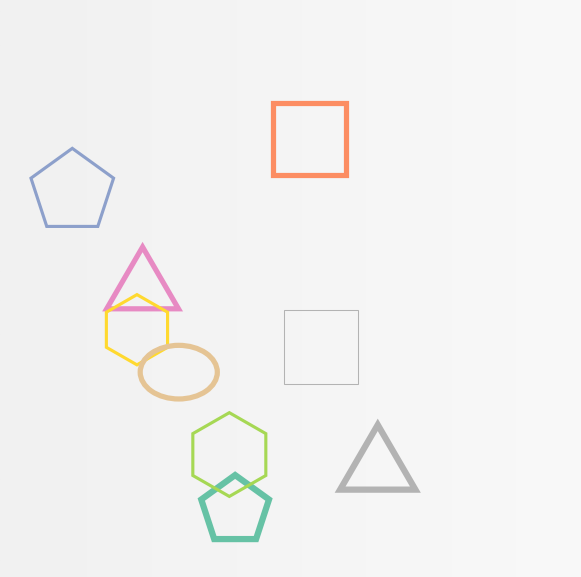[{"shape": "pentagon", "thickness": 3, "radius": 0.31, "center": [0.405, 0.115]}, {"shape": "square", "thickness": 2.5, "radius": 0.31, "center": [0.532, 0.759]}, {"shape": "pentagon", "thickness": 1.5, "radius": 0.37, "center": [0.124, 0.668]}, {"shape": "triangle", "thickness": 2.5, "radius": 0.36, "center": [0.245, 0.5]}, {"shape": "hexagon", "thickness": 1.5, "radius": 0.36, "center": [0.395, 0.212]}, {"shape": "hexagon", "thickness": 1.5, "radius": 0.3, "center": [0.236, 0.428]}, {"shape": "oval", "thickness": 2.5, "radius": 0.33, "center": [0.308, 0.355]}, {"shape": "square", "thickness": 0.5, "radius": 0.32, "center": [0.553, 0.398]}, {"shape": "triangle", "thickness": 3, "radius": 0.37, "center": [0.65, 0.189]}]